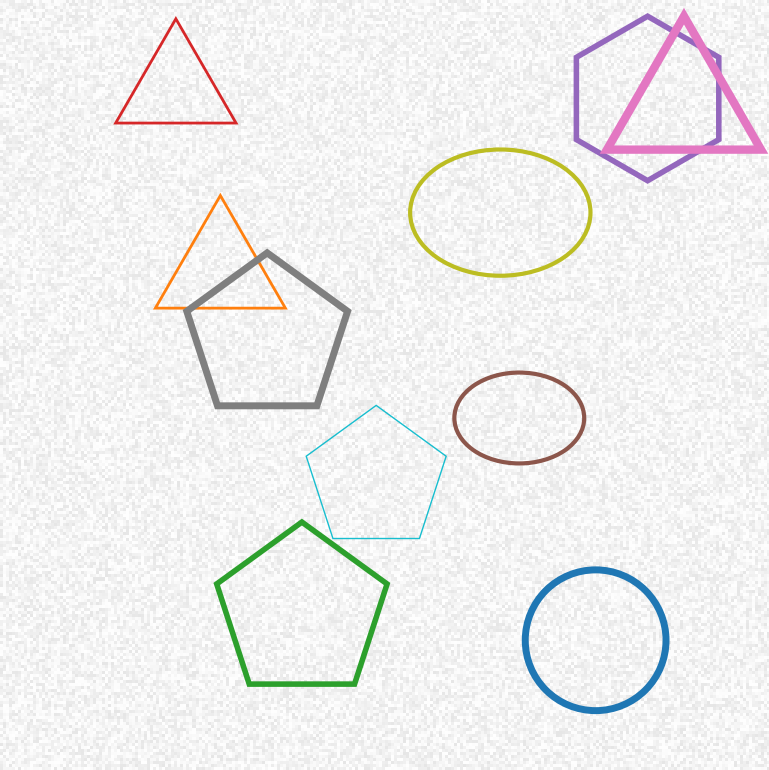[{"shape": "circle", "thickness": 2.5, "radius": 0.46, "center": [0.774, 0.169]}, {"shape": "triangle", "thickness": 1, "radius": 0.49, "center": [0.286, 0.649]}, {"shape": "pentagon", "thickness": 2, "radius": 0.58, "center": [0.392, 0.206]}, {"shape": "triangle", "thickness": 1, "radius": 0.45, "center": [0.228, 0.885]}, {"shape": "hexagon", "thickness": 2, "radius": 0.53, "center": [0.841, 0.872]}, {"shape": "oval", "thickness": 1.5, "radius": 0.42, "center": [0.674, 0.457]}, {"shape": "triangle", "thickness": 3, "radius": 0.58, "center": [0.888, 0.863]}, {"shape": "pentagon", "thickness": 2.5, "radius": 0.55, "center": [0.347, 0.562]}, {"shape": "oval", "thickness": 1.5, "radius": 0.59, "center": [0.65, 0.724]}, {"shape": "pentagon", "thickness": 0.5, "radius": 0.48, "center": [0.489, 0.378]}]